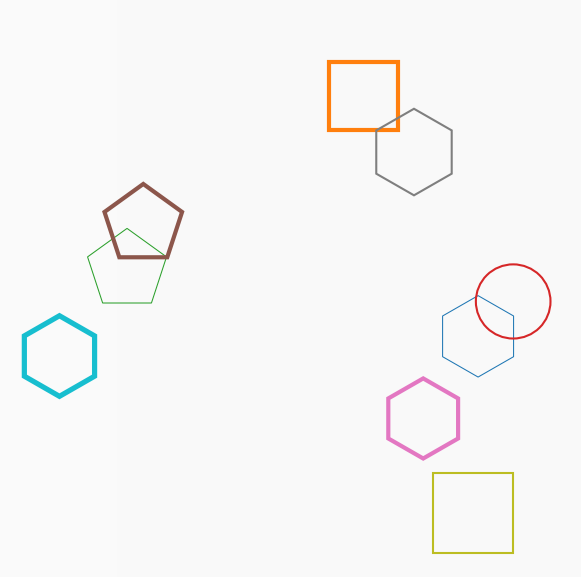[{"shape": "hexagon", "thickness": 0.5, "radius": 0.35, "center": [0.823, 0.417]}, {"shape": "square", "thickness": 2, "radius": 0.3, "center": [0.626, 0.833]}, {"shape": "pentagon", "thickness": 0.5, "radius": 0.36, "center": [0.219, 0.532]}, {"shape": "circle", "thickness": 1, "radius": 0.32, "center": [0.883, 0.477]}, {"shape": "pentagon", "thickness": 2, "radius": 0.35, "center": [0.247, 0.61]}, {"shape": "hexagon", "thickness": 2, "radius": 0.35, "center": [0.728, 0.275]}, {"shape": "hexagon", "thickness": 1, "radius": 0.37, "center": [0.712, 0.736]}, {"shape": "square", "thickness": 1, "radius": 0.35, "center": [0.814, 0.111]}, {"shape": "hexagon", "thickness": 2.5, "radius": 0.35, "center": [0.102, 0.383]}]